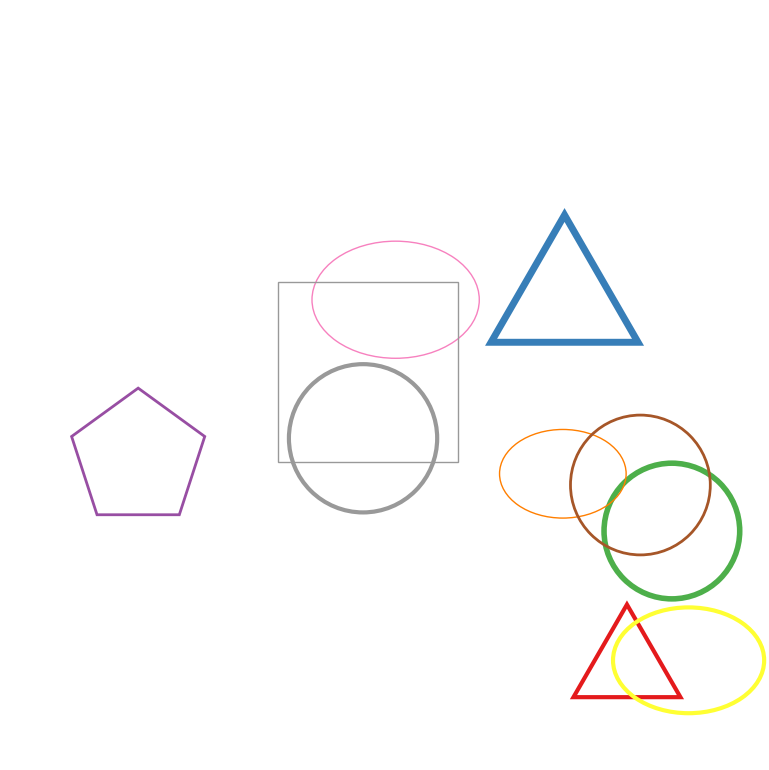[{"shape": "triangle", "thickness": 1.5, "radius": 0.4, "center": [0.814, 0.135]}, {"shape": "triangle", "thickness": 2.5, "radius": 0.55, "center": [0.733, 0.611]}, {"shape": "circle", "thickness": 2, "radius": 0.44, "center": [0.873, 0.31]}, {"shape": "pentagon", "thickness": 1, "radius": 0.45, "center": [0.179, 0.405]}, {"shape": "oval", "thickness": 0.5, "radius": 0.41, "center": [0.731, 0.385]}, {"shape": "oval", "thickness": 1.5, "radius": 0.49, "center": [0.894, 0.142]}, {"shape": "circle", "thickness": 1, "radius": 0.45, "center": [0.832, 0.37]}, {"shape": "oval", "thickness": 0.5, "radius": 0.54, "center": [0.514, 0.611]}, {"shape": "circle", "thickness": 1.5, "radius": 0.48, "center": [0.471, 0.431]}, {"shape": "square", "thickness": 0.5, "radius": 0.58, "center": [0.478, 0.517]}]